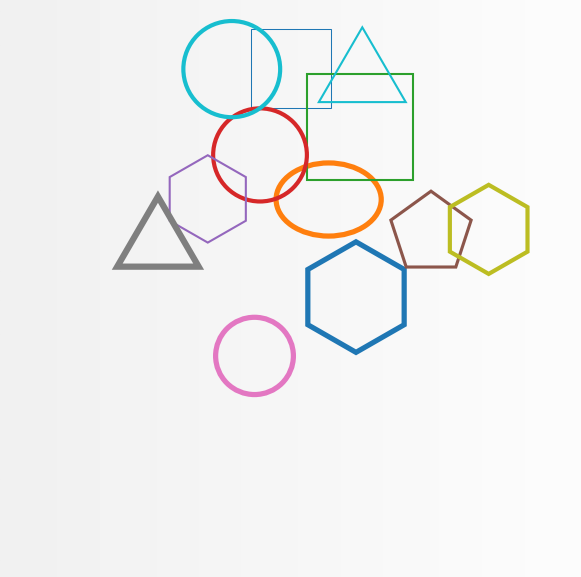[{"shape": "hexagon", "thickness": 2.5, "radius": 0.48, "center": [0.612, 0.485]}, {"shape": "square", "thickness": 0.5, "radius": 0.34, "center": [0.501, 0.88]}, {"shape": "oval", "thickness": 2.5, "radius": 0.45, "center": [0.565, 0.654]}, {"shape": "square", "thickness": 1, "radius": 0.46, "center": [0.619, 0.779]}, {"shape": "circle", "thickness": 2, "radius": 0.4, "center": [0.447, 0.731]}, {"shape": "hexagon", "thickness": 1, "radius": 0.38, "center": [0.357, 0.655]}, {"shape": "pentagon", "thickness": 1.5, "radius": 0.36, "center": [0.742, 0.595]}, {"shape": "circle", "thickness": 2.5, "radius": 0.33, "center": [0.438, 0.383]}, {"shape": "triangle", "thickness": 3, "radius": 0.4, "center": [0.272, 0.578]}, {"shape": "hexagon", "thickness": 2, "radius": 0.39, "center": [0.841, 0.602]}, {"shape": "circle", "thickness": 2, "radius": 0.42, "center": [0.399, 0.879]}, {"shape": "triangle", "thickness": 1, "radius": 0.43, "center": [0.623, 0.866]}]